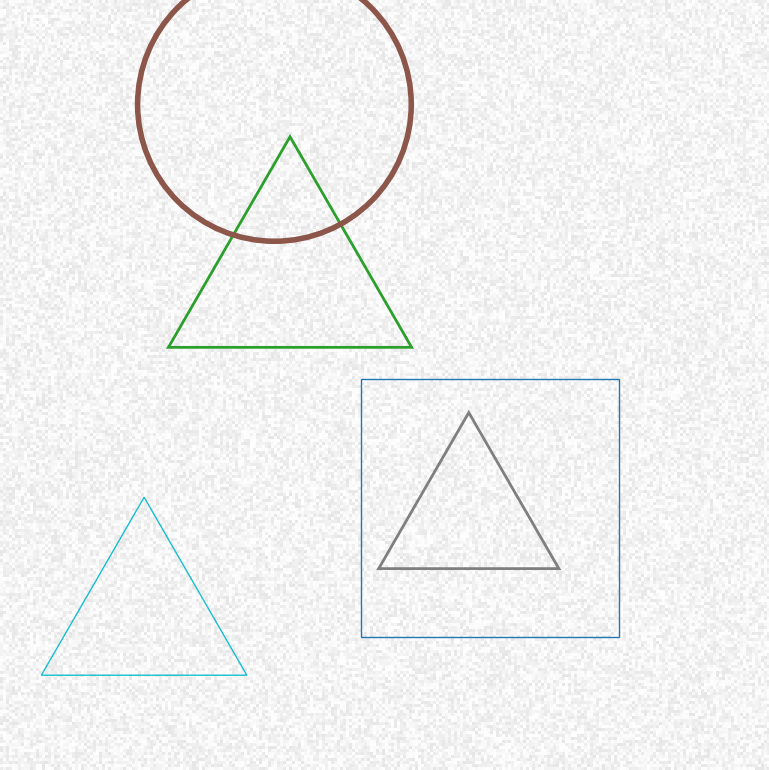[{"shape": "square", "thickness": 0.5, "radius": 0.84, "center": [0.637, 0.34]}, {"shape": "triangle", "thickness": 1, "radius": 0.91, "center": [0.377, 0.64]}, {"shape": "circle", "thickness": 2, "radius": 0.89, "center": [0.356, 0.864]}, {"shape": "triangle", "thickness": 1, "radius": 0.68, "center": [0.609, 0.329]}, {"shape": "triangle", "thickness": 0.5, "radius": 0.77, "center": [0.187, 0.2]}]